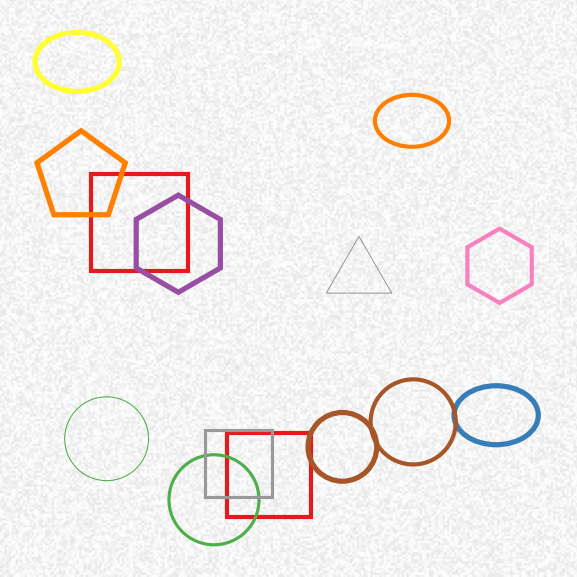[{"shape": "square", "thickness": 2, "radius": 0.37, "center": [0.466, 0.177]}, {"shape": "square", "thickness": 2, "radius": 0.42, "center": [0.241, 0.614]}, {"shape": "oval", "thickness": 2.5, "radius": 0.36, "center": [0.859, 0.28]}, {"shape": "circle", "thickness": 1.5, "radius": 0.39, "center": [0.371, 0.134]}, {"shape": "circle", "thickness": 0.5, "radius": 0.36, "center": [0.185, 0.239]}, {"shape": "hexagon", "thickness": 2.5, "radius": 0.42, "center": [0.309, 0.577]}, {"shape": "oval", "thickness": 2, "radius": 0.32, "center": [0.713, 0.79]}, {"shape": "pentagon", "thickness": 2.5, "radius": 0.4, "center": [0.14, 0.692]}, {"shape": "oval", "thickness": 2.5, "radius": 0.36, "center": [0.134, 0.892]}, {"shape": "circle", "thickness": 2.5, "radius": 0.3, "center": [0.593, 0.225]}, {"shape": "circle", "thickness": 2, "radius": 0.37, "center": [0.715, 0.269]}, {"shape": "hexagon", "thickness": 2, "radius": 0.32, "center": [0.865, 0.539]}, {"shape": "triangle", "thickness": 0.5, "radius": 0.33, "center": [0.622, 0.524]}, {"shape": "square", "thickness": 1.5, "radius": 0.29, "center": [0.413, 0.197]}]